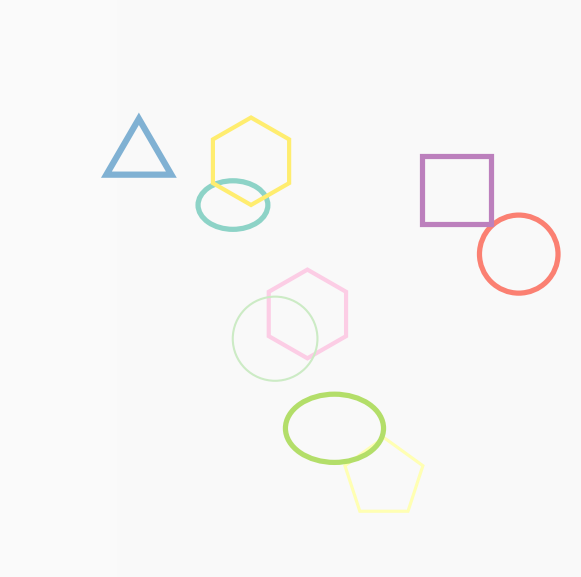[{"shape": "oval", "thickness": 2.5, "radius": 0.3, "center": [0.401, 0.644]}, {"shape": "pentagon", "thickness": 1.5, "radius": 0.35, "center": [0.66, 0.171]}, {"shape": "circle", "thickness": 2.5, "radius": 0.34, "center": [0.892, 0.559]}, {"shape": "triangle", "thickness": 3, "radius": 0.32, "center": [0.239, 0.729]}, {"shape": "oval", "thickness": 2.5, "radius": 0.42, "center": [0.575, 0.257]}, {"shape": "hexagon", "thickness": 2, "radius": 0.38, "center": [0.529, 0.455]}, {"shape": "square", "thickness": 2.5, "radius": 0.29, "center": [0.785, 0.671]}, {"shape": "circle", "thickness": 1, "radius": 0.36, "center": [0.473, 0.413]}, {"shape": "hexagon", "thickness": 2, "radius": 0.38, "center": [0.432, 0.72]}]